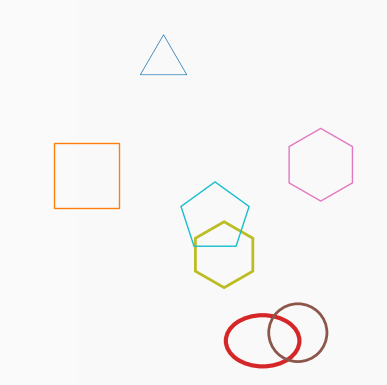[{"shape": "triangle", "thickness": 0.5, "radius": 0.35, "center": [0.422, 0.84]}, {"shape": "square", "thickness": 1, "radius": 0.42, "center": [0.223, 0.544]}, {"shape": "oval", "thickness": 3, "radius": 0.47, "center": [0.678, 0.115]}, {"shape": "circle", "thickness": 2, "radius": 0.38, "center": [0.769, 0.136]}, {"shape": "hexagon", "thickness": 1, "radius": 0.47, "center": [0.828, 0.572]}, {"shape": "hexagon", "thickness": 2, "radius": 0.43, "center": [0.578, 0.338]}, {"shape": "pentagon", "thickness": 1, "radius": 0.46, "center": [0.555, 0.435]}]